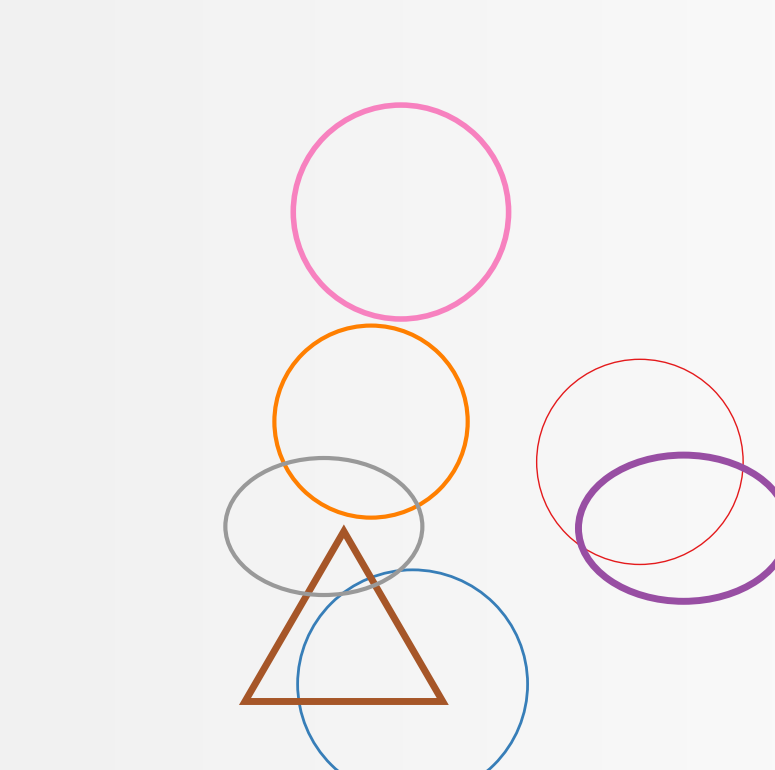[{"shape": "circle", "thickness": 0.5, "radius": 0.67, "center": [0.826, 0.4]}, {"shape": "circle", "thickness": 1, "radius": 0.74, "center": [0.532, 0.112]}, {"shape": "oval", "thickness": 2.5, "radius": 0.68, "center": [0.882, 0.314]}, {"shape": "circle", "thickness": 1.5, "radius": 0.62, "center": [0.479, 0.452]}, {"shape": "triangle", "thickness": 2.5, "radius": 0.74, "center": [0.444, 0.163]}, {"shape": "circle", "thickness": 2, "radius": 0.69, "center": [0.517, 0.725]}, {"shape": "oval", "thickness": 1.5, "radius": 0.64, "center": [0.418, 0.316]}]